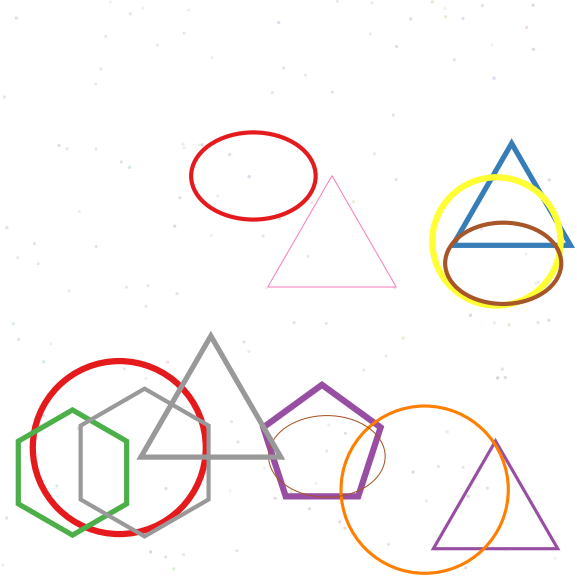[{"shape": "oval", "thickness": 2, "radius": 0.54, "center": [0.439, 0.694]}, {"shape": "circle", "thickness": 3, "radius": 0.75, "center": [0.207, 0.224]}, {"shape": "triangle", "thickness": 2.5, "radius": 0.59, "center": [0.886, 0.633]}, {"shape": "hexagon", "thickness": 2.5, "radius": 0.54, "center": [0.126, 0.181]}, {"shape": "pentagon", "thickness": 3, "radius": 0.53, "center": [0.557, 0.226]}, {"shape": "triangle", "thickness": 1.5, "radius": 0.62, "center": [0.858, 0.111]}, {"shape": "circle", "thickness": 1.5, "radius": 0.72, "center": [0.735, 0.151]}, {"shape": "circle", "thickness": 3, "radius": 0.56, "center": [0.86, 0.581]}, {"shape": "oval", "thickness": 2, "radius": 0.5, "center": [0.871, 0.543]}, {"shape": "oval", "thickness": 0.5, "radius": 0.5, "center": [0.566, 0.209]}, {"shape": "triangle", "thickness": 0.5, "radius": 0.64, "center": [0.575, 0.566]}, {"shape": "triangle", "thickness": 2.5, "radius": 0.7, "center": [0.365, 0.278]}, {"shape": "hexagon", "thickness": 2, "radius": 0.64, "center": [0.25, 0.198]}]